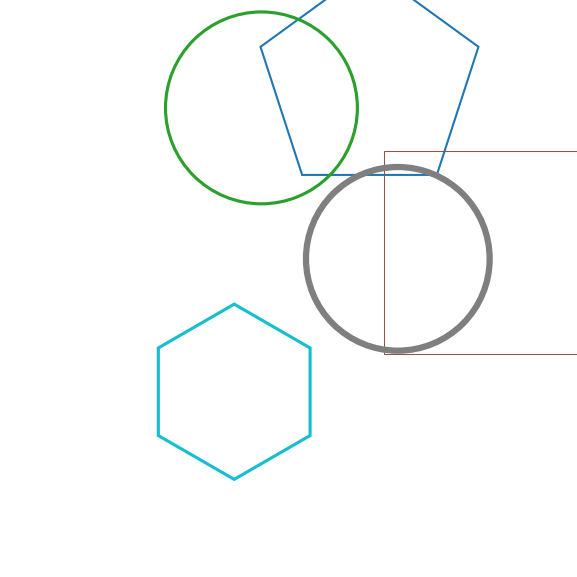[{"shape": "pentagon", "thickness": 1, "radius": 0.99, "center": [0.64, 0.857]}, {"shape": "circle", "thickness": 1.5, "radius": 0.83, "center": [0.453, 0.812]}, {"shape": "square", "thickness": 0.5, "radius": 0.88, "center": [0.841, 0.561]}, {"shape": "circle", "thickness": 3, "radius": 0.8, "center": [0.689, 0.551]}, {"shape": "hexagon", "thickness": 1.5, "radius": 0.76, "center": [0.406, 0.321]}]